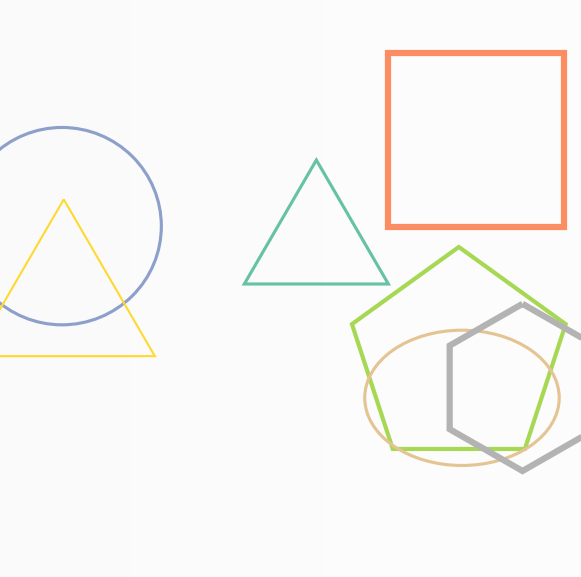[{"shape": "triangle", "thickness": 1.5, "radius": 0.72, "center": [0.544, 0.579]}, {"shape": "square", "thickness": 3, "radius": 0.76, "center": [0.819, 0.757]}, {"shape": "circle", "thickness": 1.5, "radius": 0.85, "center": [0.107, 0.608]}, {"shape": "pentagon", "thickness": 2, "radius": 0.97, "center": [0.789, 0.378]}, {"shape": "triangle", "thickness": 1, "radius": 0.9, "center": [0.11, 0.473]}, {"shape": "oval", "thickness": 1.5, "radius": 0.84, "center": [0.795, 0.31]}, {"shape": "hexagon", "thickness": 3, "radius": 0.72, "center": [0.899, 0.328]}]